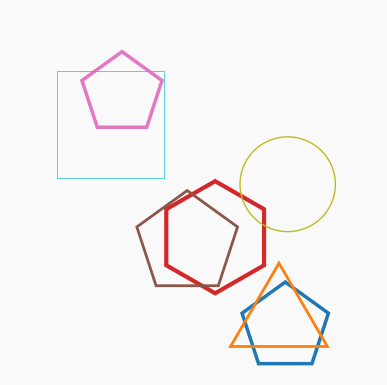[{"shape": "pentagon", "thickness": 2.5, "radius": 0.59, "center": [0.736, 0.15]}, {"shape": "triangle", "thickness": 2, "radius": 0.72, "center": [0.72, 0.172]}, {"shape": "hexagon", "thickness": 3, "radius": 0.73, "center": [0.555, 0.384]}, {"shape": "pentagon", "thickness": 2, "radius": 0.68, "center": [0.483, 0.368]}, {"shape": "pentagon", "thickness": 2.5, "radius": 0.54, "center": [0.315, 0.757]}, {"shape": "circle", "thickness": 1, "radius": 0.62, "center": [0.742, 0.521]}, {"shape": "square", "thickness": 0.5, "radius": 0.69, "center": [0.285, 0.677]}]